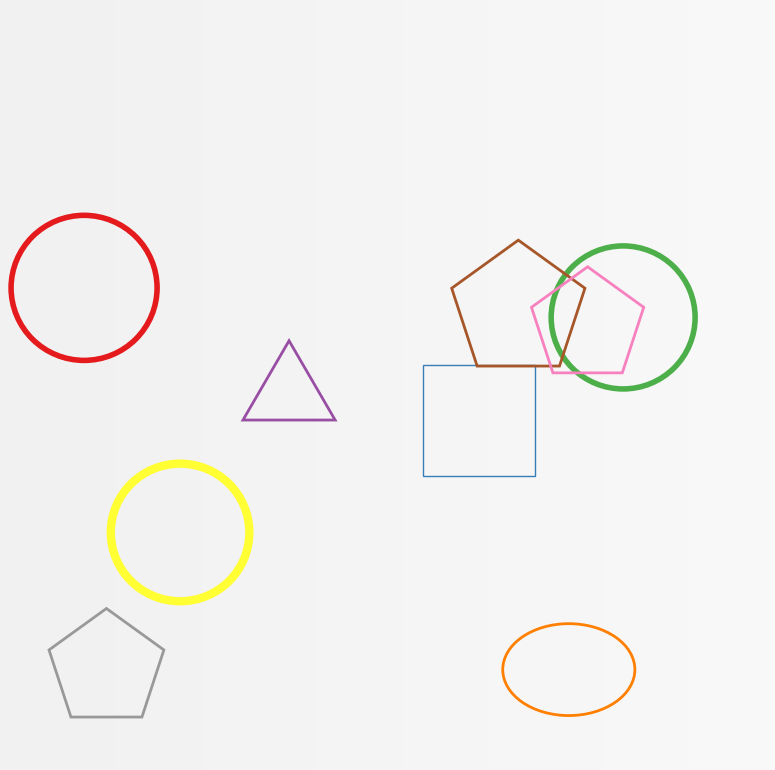[{"shape": "circle", "thickness": 2, "radius": 0.47, "center": [0.108, 0.626]}, {"shape": "square", "thickness": 0.5, "radius": 0.36, "center": [0.618, 0.454]}, {"shape": "circle", "thickness": 2, "radius": 0.46, "center": [0.804, 0.588]}, {"shape": "triangle", "thickness": 1, "radius": 0.34, "center": [0.373, 0.489]}, {"shape": "oval", "thickness": 1, "radius": 0.43, "center": [0.734, 0.13]}, {"shape": "circle", "thickness": 3, "radius": 0.45, "center": [0.232, 0.309]}, {"shape": "pentagon", "thickness": 1, "radius": 0.45, "center": [0.669, 0.598]}, {"shape": "pentagon", "thickness": 1, "radius": 0.38, "center": [0.758, 0.577]}, {"shape": "pentagon", "thickness": 1, "radius": 0.39, "center": [0.137, 0.132]}]